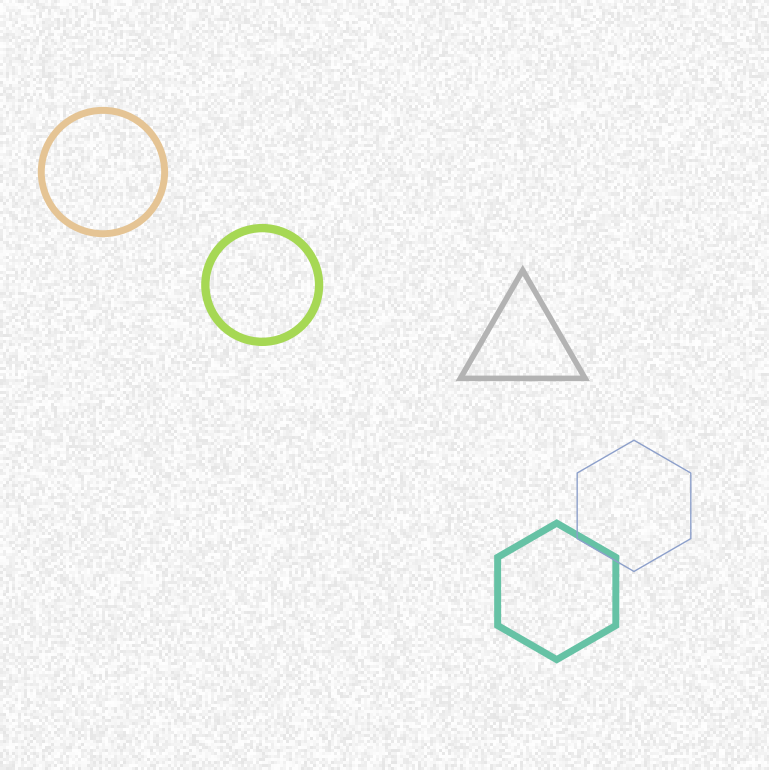[{"shape": "hexagon", "thickness": 2.5, "radius": 0.44, "center": [0.723, 0.232]}, {"shape": "hexagon", "thickness": 0.5, "radius": 0.43, "center": [0.823, 0.343]}, {"shape": "circle", "thickness": 3, "radius": 0.37, "center": [0.341, 0.63]}, {"shape": "circle", "thickness": 2.5, "radius": 0.4, "center": [0.134, 0.777]}, {"shape": "triangle", "thickness": 2, "radius": 0.47, "center": [0.679, 0.555]}]